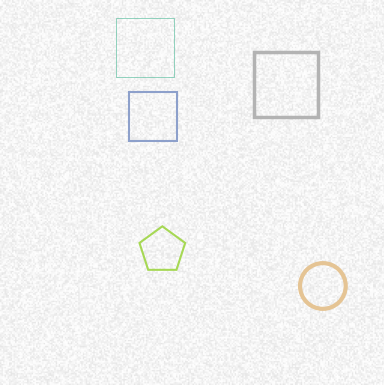[{"shape": "square", "thickness": 0.5, "radius": 0.38, "center": [0.377, 0.877]}, {"shape": "square", "thickness": 1.5, "radius": 0.31, "center": [0.398, 0.698]}, {"shape": "pentagon", "thickness": 1.5, "radius": 0.31, "center": [0.422, 0.35]}, {"shape": "circle", "thickness": 3, "radius": 0.3, "center": [0.839, 0.257]}, {"shape": "square", "thickness": 2.5, "radius": 0.42, "center": [0.743, 0.78]}]